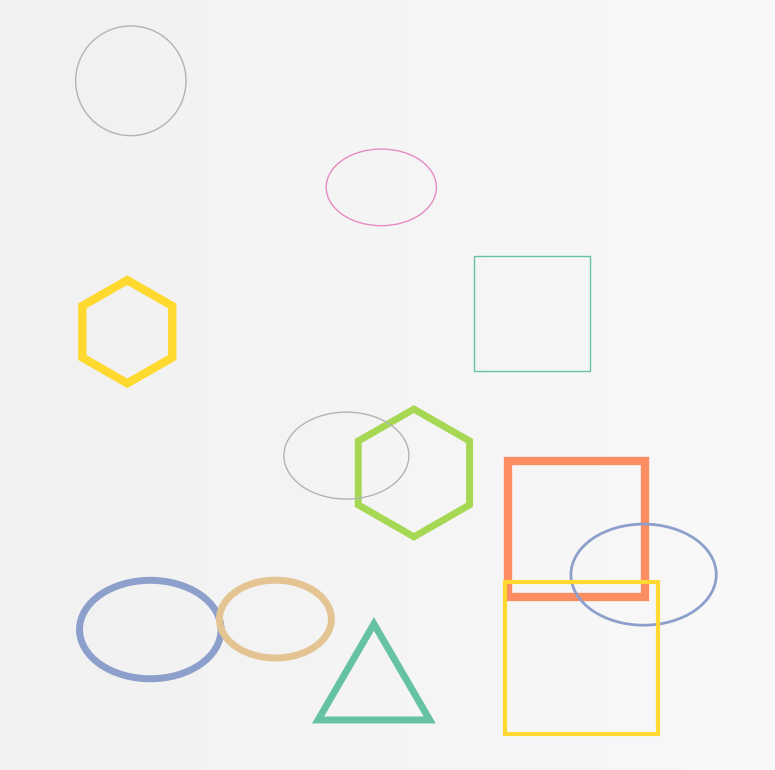[{"shape": "square", "thickness": 0.5, "radius": 0.38, "center": [0.686, 0.593]}, {"shape": "triangle", "thickness": 2.5, "radius": 0.42, "center": [0.482, 0.107]}, {"shape": "square", "thickness": 3, "radius": 0.44, "center": [0.744, 0.313]}, {"shape": "oval", "thickness": 2.5, "radius": 0.46, "center": [0.194, 0.182]}, {"shape": "oval", "thickness": 1, "radius": 0.47, "center": [0.83, 0.254]}, {"shape": "oval", "thickness": 0.5, "radius": 0.36, "center": [0.492, 0.757]}, {"shape": "hexagon", "thickness": 2.5, "radius": 0.41, "center": [0.534, 0.386]}, {"shape": "square", "thickness": 1.5, "radius": 0.49, "center": [0.75, 0.146]}, {"shape": "hexagon", "thickness": 3, "radius": 0.33, "center": [0.164, 0.569]}, {"shape": "oval", "thickness": 2.5, "radius": 0.36, "center": [0.355, 0.196]}, {"shape": "oval", "thickness": 0.5, "radius": 0.4, "center": [0.447, 0.408]}, {"shape": "circle", "thickness": 0.5, "radius": 0.36, "center": [0.169, 0.895]}]